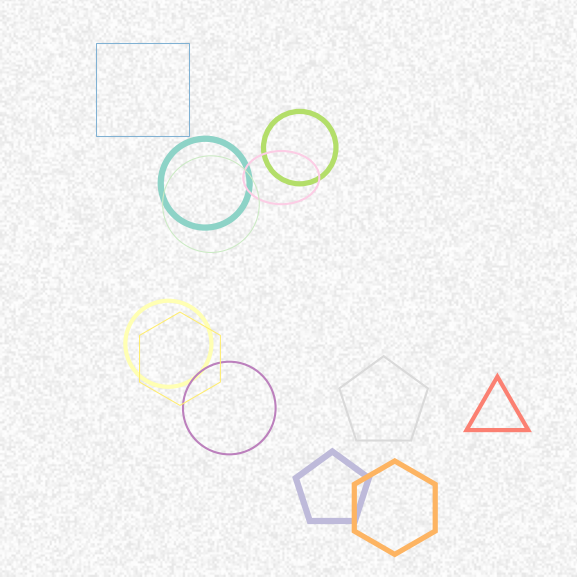[{"shape": "circle", "thickness": 3, "radius": 0.38, "center": [0.355, 0.682]}, {"shape": "circle", "thickness": 2, "radius": 0.37, "center": [0.292, 0.404]}, {"shape": "pentagon", "thickness": 3, "radius": 0.33, "center": [0.575, 0.151]}, {"shape": "triangle", "thickness": 2, "radius": 0.31, "center": [0.861, 0.285]}, {"shape": "square", "thickness": 0.5, "radius": 0.4, "center": [0.247, 0.844]}, {"shape": "hexagon", "thickness": 2.5, "radius": 0.4, "center": [0.684, 0.12]}, {"shape": "circle", "thickness": 2.5, "radius": 0.31, "center": [0.519, 0.744]}, {"shape": "oval", "thickness": 1, "radius": 0.33, "center": [0.487, 0.692]}, {"shape": "pentagon", "thickness": 1, "radius": 0.4, "center": [0.664, 0.302]}, {"shape": "circle", "thickness": 1, "radius": 0.4, "center": [0.397, 0.293]}, {"shape": "circle", "thickness": 0.5, "radius": 0.42, "center": [0.365, 0.646]}, {"shape": "hexagon", "thickness": 0.5, "radius": 0.4, "center": [0.312, 0.378]}]